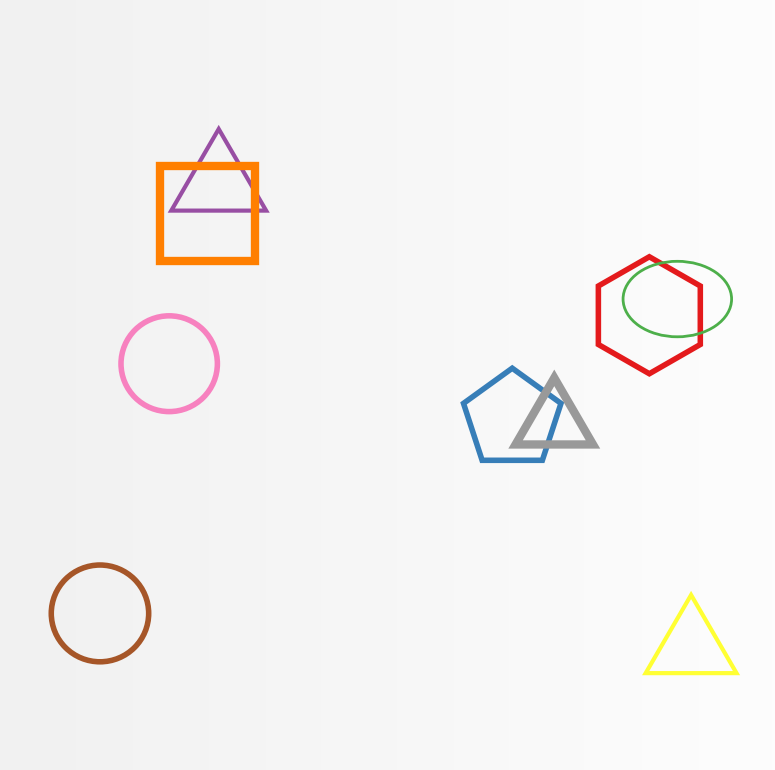[{"shape": "hexagon", "thickness": 2, "radius": 0.38, "center": [0.838, 0.591]}, {"shape": "pentagon", "thickness": 2, "radius": 0.33, "center": [0.661, 0.456]}, {"shape": "oval", "thickness": 1, "radius": 0.35, "center": [0.874, 0.612]}, {"shape": "triangle", "thickness": 1.5, "radius": 0.35, "center": [0.282, 0.762]}, {"shape": "square", "thickness": 3, "radius": 0.31, "center": [0.268, 0.723]}, {"shape": "triangle", "thickness": 1.5, "radius": 0.34, "center": [0.892, 0.16]}, {"shape": "circle", "thickness": 2, "radius": 0.31, "center": [0.129, 0.203]}, {"shape": "circle", "thickness": 2, "radius": 0.31, "center": [0.218, 0.528]}, {"shape": "triangle", "thickness": 3, "radius": 0.29, "center": [0.715, 0.452]}]